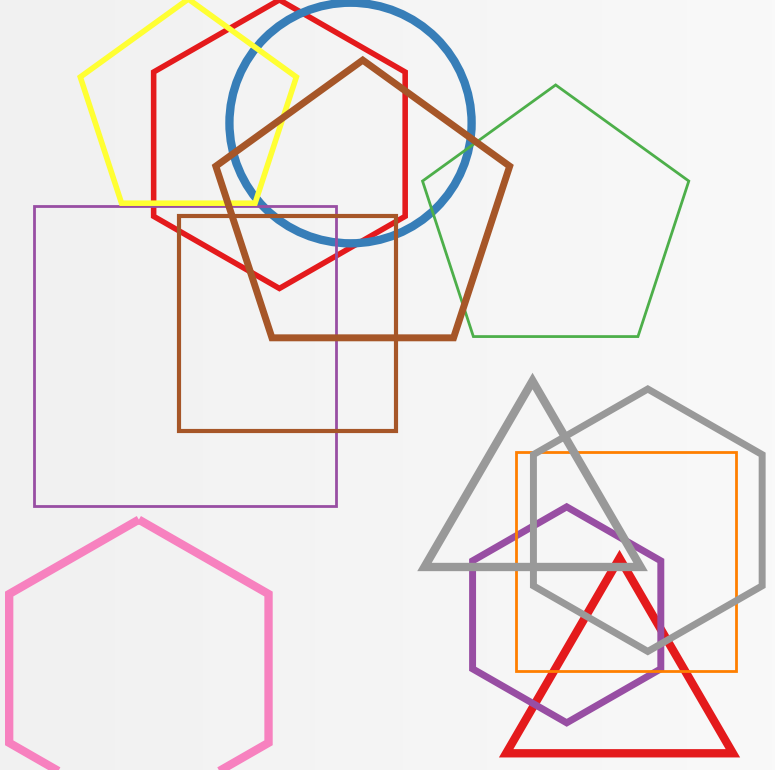[{"shape": "triangle", "thickness": 3, "radius": 0.84, "center": [0.799, 0.106]}, {"shape": "hexagon", "thickness": 2, "radius": 0.94, "center": [0.361, 0.813]}, {"shape": "circle", "thickness": 3, "radius": 0.78, "center": [0.452, 0.84]}, {"shape": "pentagon", "thickness": 1, "radius": 0.9, "center": [0.717, 0.709]}, {"shape": "hexagon", "thickness": 2.5, "radius": 0.7, "center": [0.731, 0.202]}, {"shape": "square", "thickness": 1, "radius": 0.98, "center": [0.238, 0.538]}, {"shape": "square", "thickness": 1, "radius": 0.71, "center": [0.807, 0.271]}, {"shape": "pentagon", "thickness": 2, "radius": 0.73, "center": [0.243, 0.855]}, {"shape": "square", "thickness": 1.5, "radius": 0.7, "center": [0.371, 0.58]}, {"shape": "pentagon", "thickness": 2.5, "radius": 1.0, "center": [0.468, 0.723]}, {"shape": "hexagon", "thickness": 3, "radius": 0.97, "center": [0.179, 0.132]}, {"shape": "triangle", "thickness": 3, "radius": 0.8, "center": [0.687, 0.344]}, {"shape": "hexagon", "thickness": 2.5, "radius": 0.85, "center": [0.836, 0.324]}]